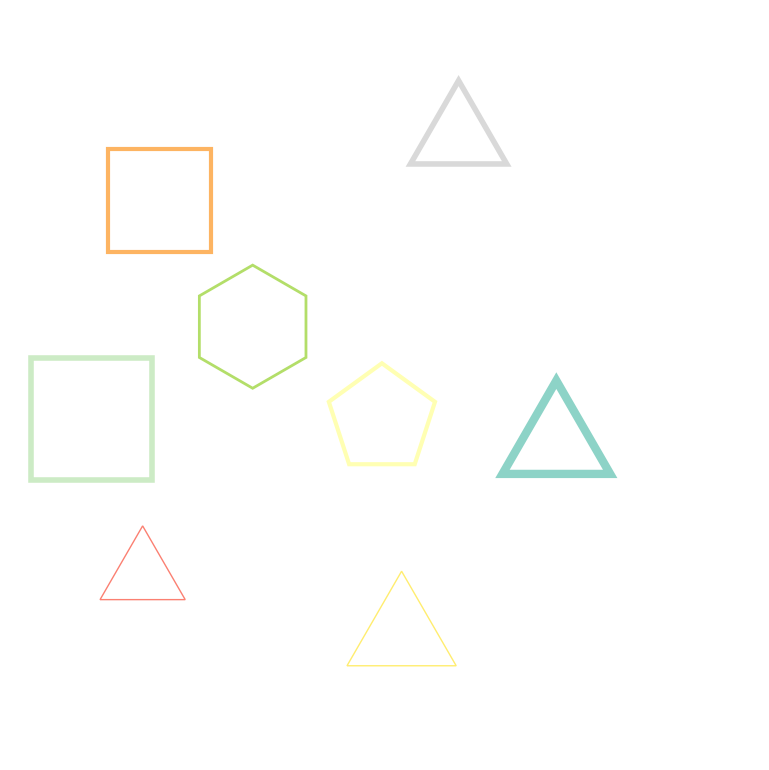[{"shape": "triangle", "thickness": 3, "radius": 0.4, "center": [0.722, 0.425]}, {"shape": "pentagon", "thickness": 1.5, "radius": 0.36, "center": [0.496, 0.456]}, {"shape": "triangle", "thickness": 0.5, "radius": 0.32, "center": [0.185, 0.253]}, {"shape": "square", "thickness": 1.5, "radius": 0.33, "center": [0.208, 0.74]}, {"shape": "hexagon", "thickness": 1, "radius": 0.4, "center": [0.328, 0.576]}, {"shape": "triangle", "thickness": 2, "radius": 0.36, "center": [0.596, 0.823]}, {"shape": "square", "thickness": 2, "radius": 0.39, "center": [0.119, 0.456]}, {"shape": "triangle", "thickness": 0.5, "radius": 0.41, "center": [0.522, 0.176]}]